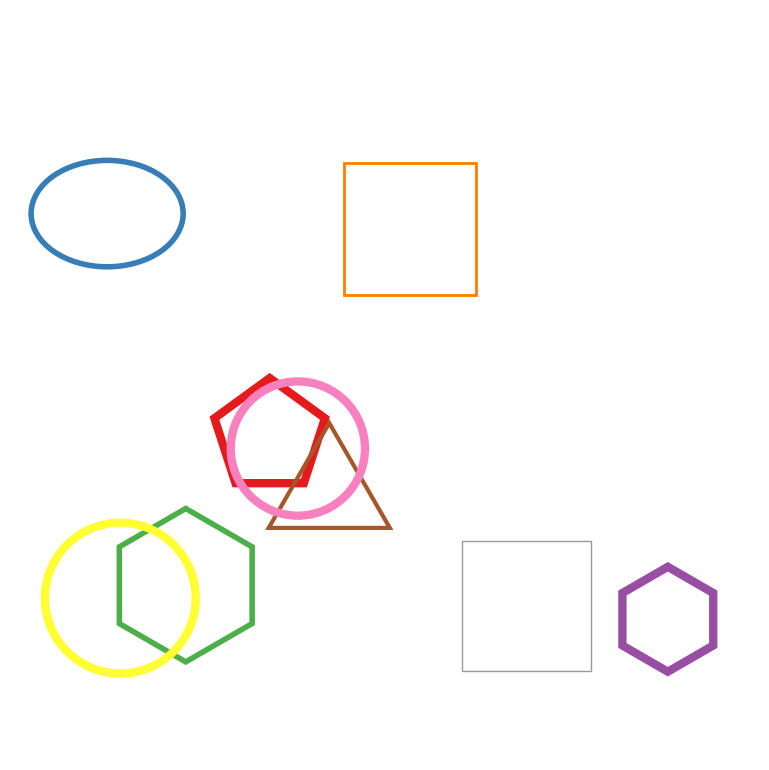[{"shape": "pentagon", "thickness": 3, "radius": 0.38, "center": [0.35, 0.434]}, {"shape": "oval", "thickness": 2, "radius": 0.49, "center": [0.139, 0.723]}, {"shape": "hexagon", "thickness": 2, "radius": 0.5, "center": [0.241, 0.24]}, {"shape": "hexagon", "thickness": 3, "radius": 0.34, "center": [0.867, 0.196]}, {"shape": "square", "thickness": 1, "radius": 0.43, "center": [0.532, 0.702]}, {"shape": "circle", "thickness": 3, "radius": 0.49, "center": [0.156, 0.223]}, {"shape": "triangle", "thickness": 1.5, "radius": 0.45, "center": [0.428, 0.36]}, {"shape": "circle", "thickness": 3, "radius": 0.44, "center": [0.387, 0.417]}, {"shape": "square", "thickness": 0.5, "radius": 0.42, "center": [0.684, 0.213]}]